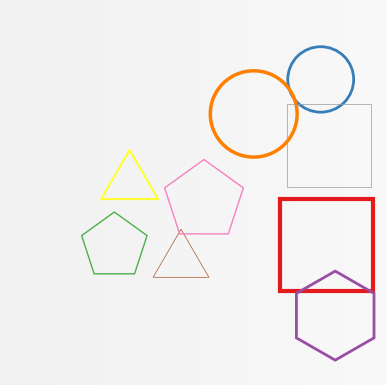[{"shape": "square", "thickness": 3, "radius": 0.6, "center": [0.843, 0.364]}, {"shape": "circle", "thickness": 2, "radius": 0.43, "center": [0.828, 0.794]}, {"shape": "pentagon", "thickness": 1, "radius": 0.44, "center": [0.295, 0.361]}, {"shape": "hexagon", "thickness": 2, "radius": 0.58, "center": [0.865, 0.18]}, {"shape": "circle", "thickness": 2.5, "radius": 0.56, "center": [0.655, 0.704]}, {"shape": "triangle", "thickness": 1.5, "radius": 0.42, "center": [0.335, 0.525]}, {"shape": "triangle", "thickness": 0.5, "radius": 0.42, "center": [0.467, 0.321]}, {"shape": "pentagon", "thickness": 1, "radius": 0.53, "center": [0.526, 0.479]}, {"shape": "square", "thickness": 0.5, "radius": 0.54, "center": [0.849, 0.621]}]